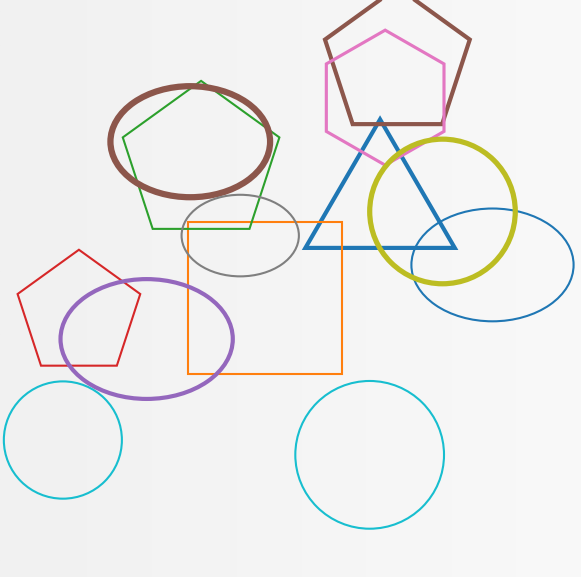[{"shape": "triangle", "thickness": 2, "radius": 0.74, "center": [0.654, 0.644]}, {"shape": "oval", "thickness": 1, "radius": 0.7, "center": [0.847, 0.54]}, {"shape": "square", "thickness": 1, "radius": 0.66, "center": [0.456, 0.483]}, {"shape": "pentagon", "thickness": 1, "radius": 0.71, "center": [0.346, 0.717]}, {"shape": "pentagon", "thickness": 1, "radius": 0.55, "center": [0.136, 0.456]}, {"shape": "oval", "thickness": 2, "radius": 0.74, "center": [0.252, 0.412]}, {"shape": "pentagon", "thickness": 2, "radius": 0.65, "center": [0.684, 0.89]}, {"shape": "oval", "thickness": 3, "radius": 0.69, "center": [0.327, 0.754]}, {"shape": "hexagon", "thickness": 1.5, "radius": 0.58, "center": [0.663, 0.83]}, {"shape": "oval", "thickness": 1, "radius": 0.5, "center": [0.413, 0.591]}, {"shape": "circle", "thickness": 2.5, "radius": 0.63, "center": [0.761, 0.633]}, {"shape": "circle", "thickness": 1, "radius": 0.51, "center": [0.108, 0.237]}, {"shape": "circle", "thickness": 1, "radius": 0.64, "center": [0.636, 0.212]}]